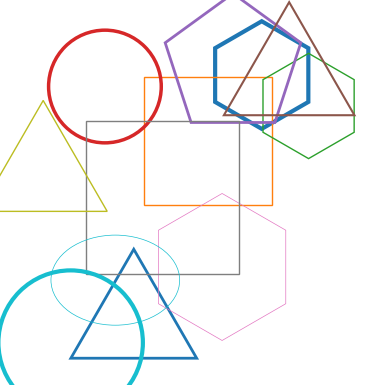[{"shape": "triangle", "thickness": 2, "radius": 0.94, "center": [0.347, 0.164]}, {"shape": "hexagon", "thickness": 3, "radius": 0.7, "center": [0.68, 0.805]}, {"shape": "square", "thickness": 1, "radius": 0.84, "center": [0.54, 0.634]}, {"shape": "hexagon", "thickness": 1, "radius": 0.68, "center": [0.801, 0.725]}, {"shape": "circle", "thickness": 2.5, "radius": 0.73, "center": [0.273, 0.775]}, {"shape": "pentagon", "thickness": 2, "radius": 0.93, "center": [0.605, 0.832]}, {"shape": "triangle", "thickness": 1.5, "radius": 0.98, "center": [0.751, 0.799]}, {"shape": "hexagon", "thickness": 0.5, "radius": 0.95, "center": [0.577, 0.307]}, {"shape": "square", "thickness": 1, "radius": 0.99, "center": [0.423, 0.487]}, {"shape": "triangle", "thickness": 1, "radius": 0.96, "center": [0.112, 0.547]}, {"shape": "oval", "thickness": 0.5, "radius": 0.84, "center": [0.3, 0.272]}, {"shape": "circle", "thickness": 3, "radius": 0.94, "center": [0.183, 0.11]}]